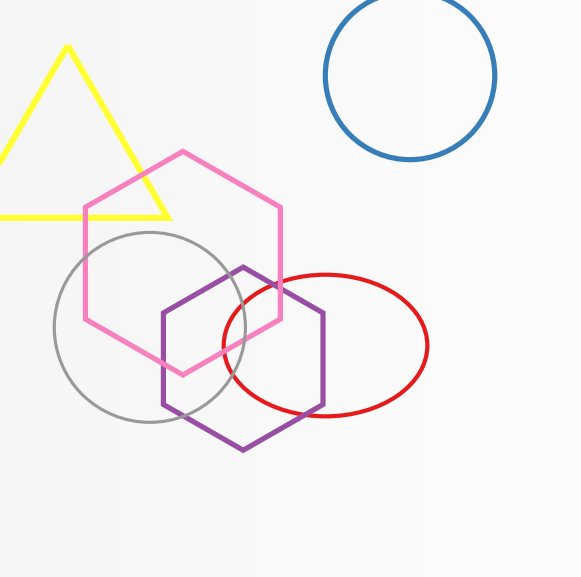[{"shape": "oval", "thickness": 2, "radius": 0.88, "center": [0.56, 0.401]}, {"shape": "circle", "thickness": 2.5, "radius": 0.73, "center": [0.705, 0.868]}, {"shape": "hexagon", "thickness": 2.5, "radius": 0.79, "center": [0.418, 0.378]}, {"shape": "triangle", "thickness": 3, "radius": 0.99, "center": [0.116, 0.721]}, {"shape": "hexagon", "thickness": 2.5, "radius": 0.97, "center": [0.315, 0.543]}, {"shape": "circle", "thickness": 1.5, "radius": 0.82, "center": [0.258, 0.432]}]